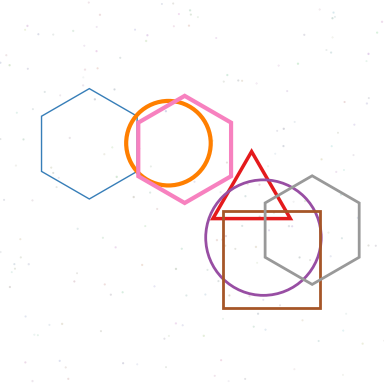[{"shape": "triangle", "thickness": 2.5, "radius": 0.58, "center": [0.654, 0.49]}, {"shape": "hexagon", "thickness": 1, "radius": 0.72, "center": [0.232, 0.626]}, {"shape": "circle", "thickness": 2, "radius": 0.75, "center": [0.684, 0.383]}, {"shape": "circle", "thickness": 3, "radius": 0.55, "center": [0.438, 0.628]}, {"shape": "square", "thickness": 2, "radius": 0.63, "center": [0.705, 0.325]}, {"shape": "hexagon", "thickness": 3, "radius": 0.7, "center": [0.48, 0.612]}, {"shape": "hexagon", "thickness": 2, "radius": 0.71, "center": [0.811, 0.402]}]